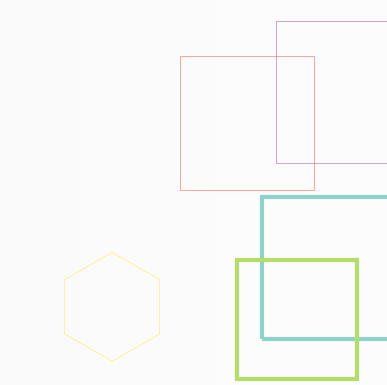[{"shape": "square", "thickness": 3, "radius": 0.92, "center": [0.861, 0.304]}, {"shape": "square", "thickness": 0.5, "radius": 0.87, "center": [0.637, 0.681]}, {"shape": "square", "thickness": 3, "radius": 0.77, "center": [0.766, 0.17]}, {"shape": "square", "thickness": 0.5, "radius": 0.92, "center": [0.896, 0.76]}, {"shape": "hexagon", "thickness": 0.5, "radius": 0.71, "center": [0.289, 0.203]}]